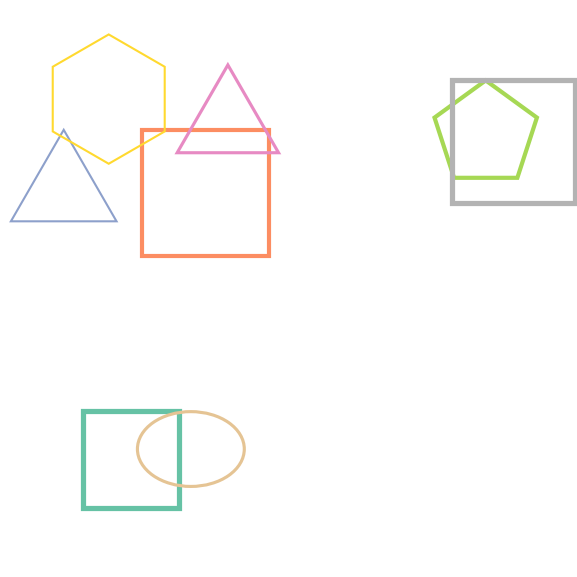[{"shape": "square", "thickness": 2.5, "radius": 0.42, "center": [0.226, 0.204]}, {"shape": "square", "thickness": 2, "radius": 0.55, "center": [0.356, 0.665]}, {"shape": "triangle", "thickness": 1, "radius": 0.53, "center": [0.11, 0.669]}, {"shape": "triangle", "thickness": 1.5, "radius": 0.51, "center": [0.395, 0.785]}, {"shape": "pentagon", "thickness": 2, "radius": 0.47, "center": [0.841, 0.767]}, {"shape": "hexagon", "thickness": 1, "radius": 0.56, "center": [0.188, 0.828]}, {"shape": "oval", "thickness": 1.5, "radius": 0.46, "center": [0.33, 0.222]}, {"shape": "square", "thickness": 2.5, "radius": 0.53, "center": [0.889, 0.754]}]